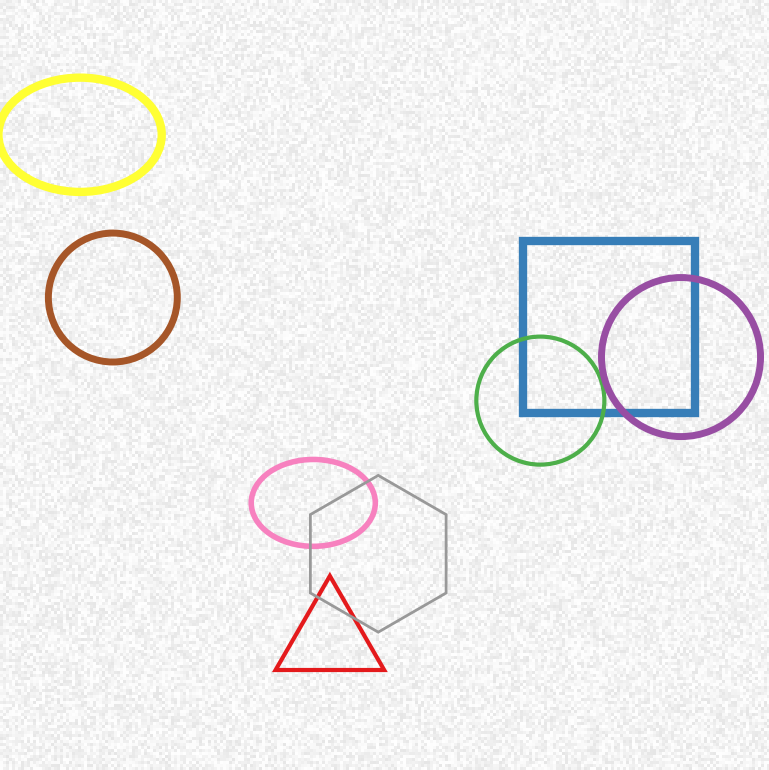[{"shape": "triangle", "thickness": 1.5, "radius": 0.41, "center": [0.428, 0.171]}, {"shape": "square", "thickness": 3, "radius": 0.56, "center": [0.791, 0.575]}, {"shape": "circle", "thickness": 1.5, "radius": 0.42, "center": [0.702, 0.48]}, {"shape": "circle", "thickness": 2.5, "radius": 0.52, "center": [0.884, 0.536]}, {"shape": "oval", "thickness": 3, "radius": 0.53, "center": [0.104, 0.825]}, {"shape": "circle", "thickness": 2.5, "radius": 0.42, "center": [0.147, 0.614]}, {"shape": "oval", "thickness": 2, "radius": 0.4, "center": [0.407, 0.347]}, {"shape": "hexagon", "thickness": 1, "radius": 0.51, "center": [0.491, 0.281]}]